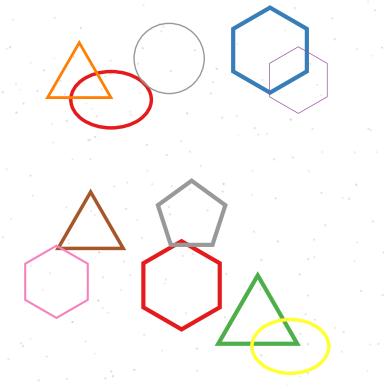[{"shape": "oval", "thickness": 2.5, "radius": 0.52, "center": [0.289, 0.741]}, {"shape": "hexagon", "thickness": 3, "radius": 0.57, "center": [0.472, 0.259]}, {"shape": "hexagon", "thickness": 3, "radius": 0.55, "center": [0.701, 0.87]}, {"shape": "triangle", "thickness": 3, "radius": 0.59, "center": [0.67, 0.166]}, {"shape": "hexagon", "thickness": 0.5, "radius": 0.43, "center": [0.775, 0.792]}, {"shape": "triangle", "thickness": 2, "radius": 0.48, "center": [0.206, 0.794]}, {"shape": "oval", "thickness": 2.5, "radius": 0.5, "center": [0.754, 0.1]}, {"shape": "triangle", "thickness": 2.5, "radius": 0.49, "center": [0.235, 0.404]}, {"shape": "hexagon", "thickness": 1.5, "radius": 0.47, "center": [0.147, 0.268]}, {"shape": "circle", "thickness": 1, "radius": 0.46, "center": [0.439, 0.848]}, {"shape": "pentagon", "thickness": 3, "radius": 0.46, "center": [0.498, 0.439]}]